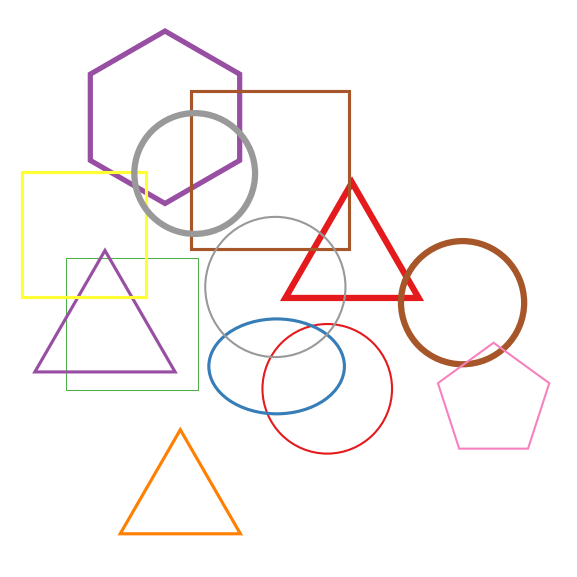[{"shape": "triangle", "thickness": 3, "radius": 0.67, "center": [0.61, 0.55]}, {"shape": "circle", "thickness": 1, "radius": 0.56, "center": [0.567, 0.326]}, {"shape": "oval", "thickness": 1.5, "radius": 0.59, "center": [0.479, 0.365]}, {"shape": "square", "thickness": 0.5, "radius": 0.57, "center": [0.229, 0.438]}, {"shape": "triangle", "thickness": 1.5, "radius": 0.7, "center": [0.182, 0.425]}, {"shape": "hexagon", "thickness": 2.5, "radius": 0.75, "center": [0.286, 0.796]}, {"shape": "triangle", "thickness": 1.5, "radius": 0.6, "center": [0.312, 0.135]}, {"shape": "square", "thickness": 1.5, "radius": 0.54, "center": [0.146, 0.593]}, {"shape": "circle", "thickness": 3, "radius": 0.53, "center": [0.801, 0.475]}, {"shape": "square", "thickness": 1.5, "radius": 0.69, "center": [0.468, 0.704]}, {"shape": "pentagon", "thickness": 1, "radius": 0.51, "center": [0.855, 0.304]}, {"shape": "circle", "thickness": 3, "radius": 0.52, "center": [0.337, 0.699]}, {"shape": "circle", "thickness": 1, "radius": 0.61, "center": [0.477, 0.502]}]